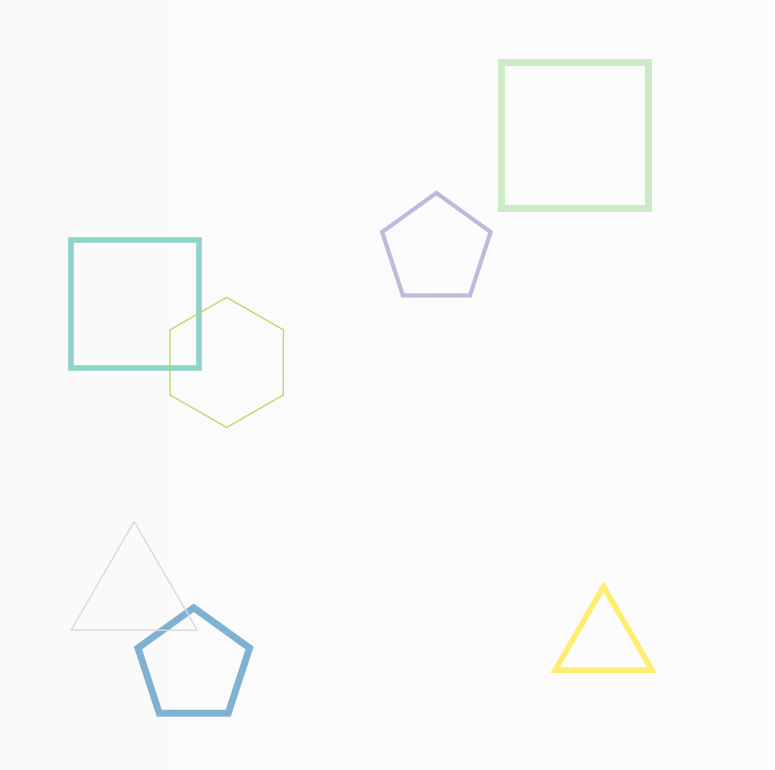[{"shape": "square", "thickness": 2, "radius": 0.41, "center": [0.174, 0.605]}, {"shape": "pentagon", "thickness": 1.5, "radius": 0.37, "center": [0.563, 0.676]}, {"shape": "pentagon", "thickness": 2.5, "radius": 0.38, "center": [0.25, 0.135]}, {"shape": "hexagon", "thickness": 0.5, "radius": 0.42, "center": [0.292, 0.529]}, {"shape": "triangle", "thickness": 0.5, "radius": 0.47, "center": [0.173, 0.229]}, {"shape": "square", "thickness": 2.5, "radius": 0.47, "center": [0.741, 0.825]}, {"shape": "triangle", "thickness": 2, "radius": 0.36, "center": [0.779, 0.166]}]